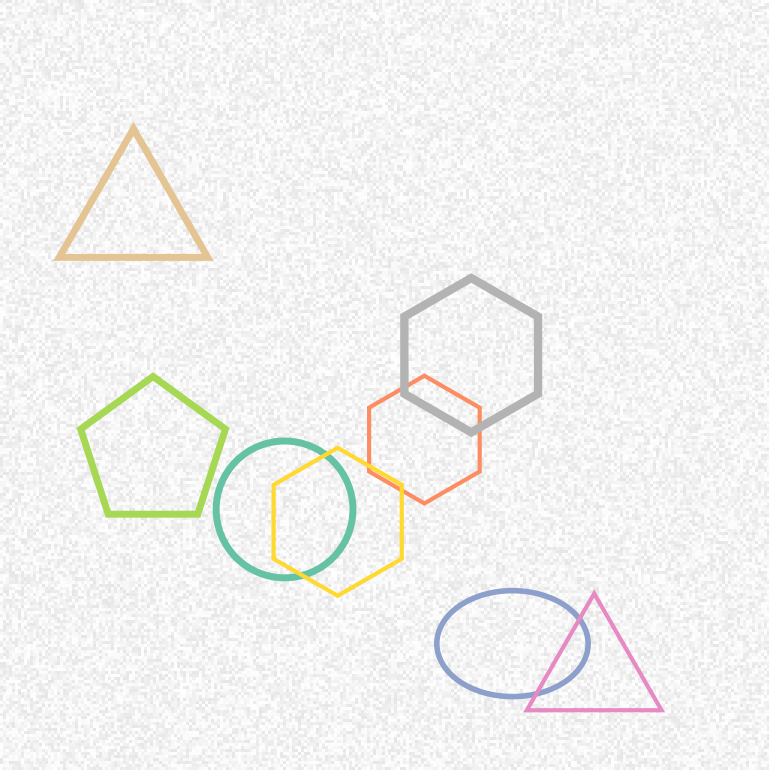[{"shape": "circle", "thickness": 2.5, "radius": 0.44, "center": [0.37, 0.338]}, {"shape": "hexagon", "thickness": 1.5, "radius": 0.41, "center": [0.551, 0.429]}, {"shape": "oval", "thickness": 2, "radius": 0.49, "center": [0.666, 0.164]}, {"shape": "triangle", "thickness": 1.5, "radius": 0.51, "center": [0.772, 0.128]}, {"shape": "pentagon", "thickness": 2.5, "radius": 0.49, "center": [0.199, 0.412]}, {"shape": "hexagon", "thickness": 1.5, "radius": 0.48, "center": [0.439, 0.322]}, {"shape": "triangle", "thickness": 2.5, "radius": 0.56, "center": [0.173, 0.721]}, {"shape": "hexagon", "thickness": 3, "radius": 0.5, "center": [0.612, 0.539]}]